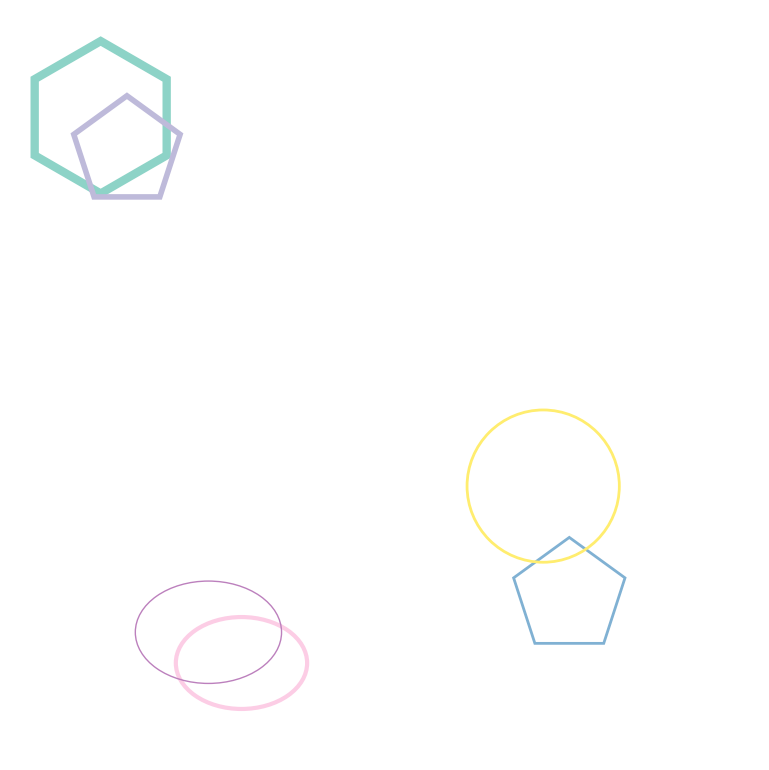[{"shape": "hexagon", "thickness": 3, "radius": 0.49, "center": [0.131, 0.848]}, {"shape": "pentagon", "thickness": 2, "radius": 0.36, "center": [0.165, 0.803]}, {"shape": "pentagon", "thickness": 1, "radius": 0.38, "center": [0.739, 0.226]}, {"shape": "oval", "thickness": 1.5, "radius": 0.43, "center": [0.314, 0.139]}, {"shape": "oval", "thickness": 0.5, "radius": 0.47, "center": [0.271, 0.179]}, {"shape": "circle", "thickness": 1, "radius": 0.49, "center": [0.705, 0.369]}]